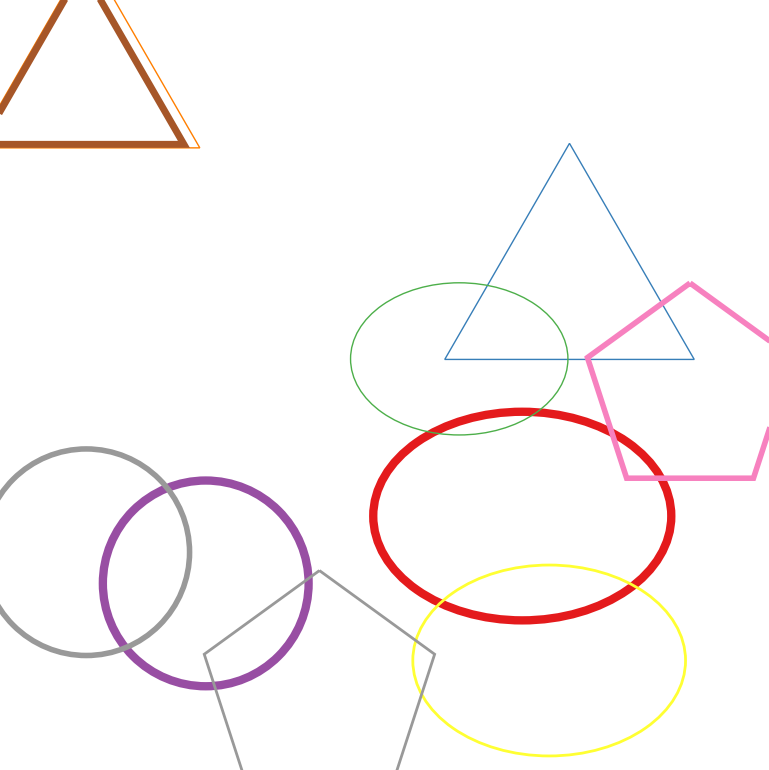[{"shape": "oval", "thickness": 3, "radius": 0.97, "center": [0.678, 0.33]}, {"shape": "triangle", "thickness": 0.5, "radius": 0.94, "center": [0.74, 0.627]}, {"shape": "oval", "thickness": 0.5, "radius": 0.71, "center": [0.596, 0.534]}, {"shape": "circle", "thickness": 3, "radius": 0.67, "center": [0.267, 0.242]}, {"shape": "triangle", "thickness": 0.5, "radius": 0.84, "center": [0.114, 0.892]}, {"shape": "oval", "thickness": 1, "radius": 0.89, "center": [0.713, 0.142]}, {"shape": "triangle", "thickness": 2.5, "radius": 0.76, "center": [0.107, 0.889]}, {"shape": "pentagon", "thickness": 2, "radius": 0.7, "center": [0.896, 0.492]}, {"shape": "pentagon", "thickness": 1, "radius": 0.79, "center": [0.415, 0.102]}, {"shape": "circle", "thickness": 2, "radius": 0.67, "center": [0.112, 0.283]}]